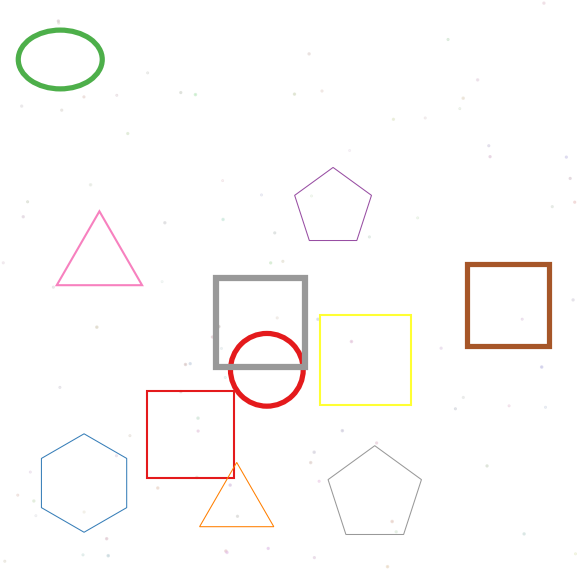[{"shape": "square", "thickness": 1, "radius": 0.38, "center": [0.33, 0.247]}, {"shape": "circle", "thickness": 2.5, "radius": 0.31, "center": [0.462, 0.359]}, {"shape": "hexagon", "thickness": 0.5, "radius": 0.43, "center": [0.146, 0.163]}, {"shape": "oval", "thickness": 2.5, "radius": 0.36, "center": [0.104, 0.896]}, {"shape": "pentagon", "thickness": 0.5, "radius": 0.35, "center": [0.577, 0.639]}, {"shape": "triangle", "thickness": 0.5, "radius": 0.37, "center": [0.41, 0.124]}, {"shape": "square", "thickness": 1, "radius": 0.39, "center": [0.633, 0.376]}, {"shape": "square", "thickness": 2.5, "radius": 0.36, "center": [0.88, 0.471]}, {"shape": "triangle", "thickness": 1, "radius": 0.43, "center": [0.172, 0.548]}, {"shape": "square", "thickness": 3, "radius": 0.38, "center": [0.451, 0.441]}, {"shape": "pentagon", "thickness": 0.5, "radius": 0.42, "center": [0.649, 0.142]}]